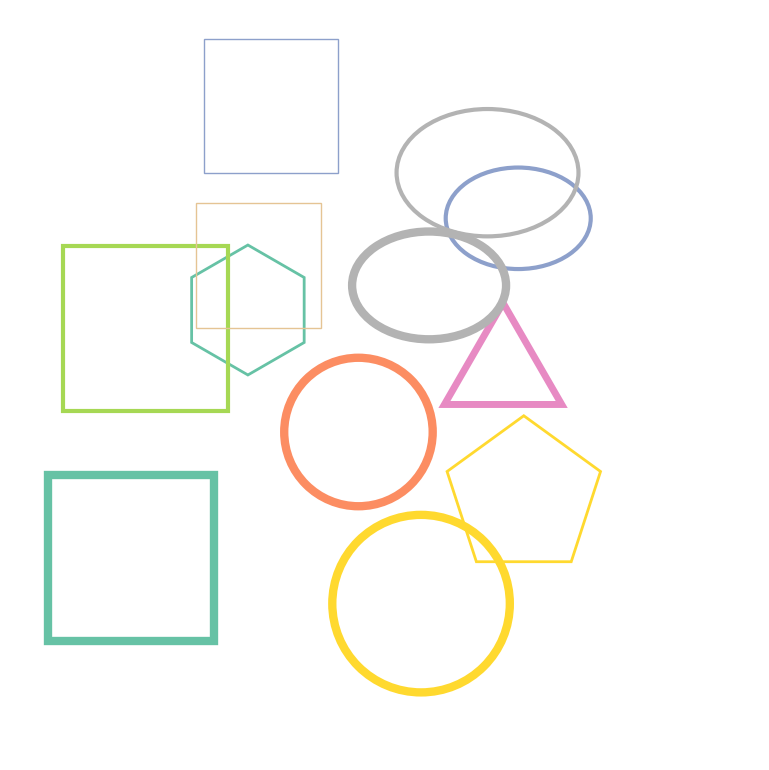[{"shape": "square", "thickness": 3, "radius": 0.54, "center": [0.17, 0.275]}, {"shape": "hexagon", "thickness": 1, "radius": 0.42, "center": [0.322, 0.597]}, {"shape": "circle", "thickness": 3, "radius": 0.48, "center": [0.466, 0.439]}, {"shape": "square", "thickness": 0.5, "radius": 0.44, "center": [0.353, 0.862]}, {"shape": "oval", "thickness": 1.5, "radius": 0.47, "center": [0.673, 0.717]}, {"shape": "triangle", "thickness": 2.5, "radius": 0.44, "center": [0.653, 0.519]}, {"shape": "square", "thickness": 1.5, "radius": 0.53, "center": [0.189, 0.574]}, {"shape": "circle", "thickness": 3, "radius": 0.58, "center": [0.547, 0.216]}, {"shape": "pentagon", "thickness": 1, "radius": 0.52, "center": [0.68, 0.355]}, {"shape": "square", "thickness": 0.5, "radius": 0.4, "center": [0.335, 0.655]}, {"shape": "oval", "thickness": 1.5, "radius": 0.59, "center": [0.633, 0.776]}, {"shape": "oval", "thickness": 3, "radius": 0.5, "center": [0.557, 0.629]}]